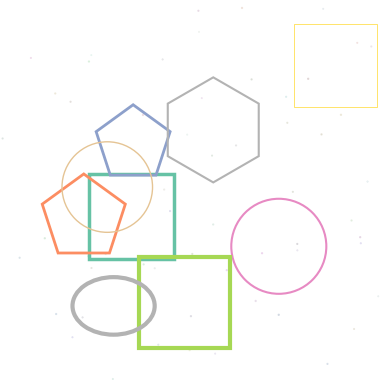[{"shape": "square", "thickness": 2.5, "radius": 0.55, "center": [0.341, 0.438]}, {"shape": "pentagon", "thickness": 2, "radius": 0.57, "center": [0.218, 0.435]}, {"shape": "pentagon", "thickness": 2, "radius": 0.51, "center": [0.346, 0.627]}, {"shape": "circle", "thickness": 1.5, "radius": 0.62, "center": [0.724, 0.36]}, {"shape": "square", "thickness": 3, "radius": 0.59, "center": [0.479, 0.214]}, {"shape": "square", "thickness": 0.5, "radius": 0.54, "center": [0.871, 0.829]}, {"shape": "circle", "thickness": 1, "radius": 0.59, "center": [0.279, 0.514]}, {"shape": "oval", "thickness": 3, "radius": 0.53, "center": [0.295, 0.205]}, {"shape": "hexagon", "thickness": 1.5, "radius": 0.68, "center": [0.554, 0.663]}]